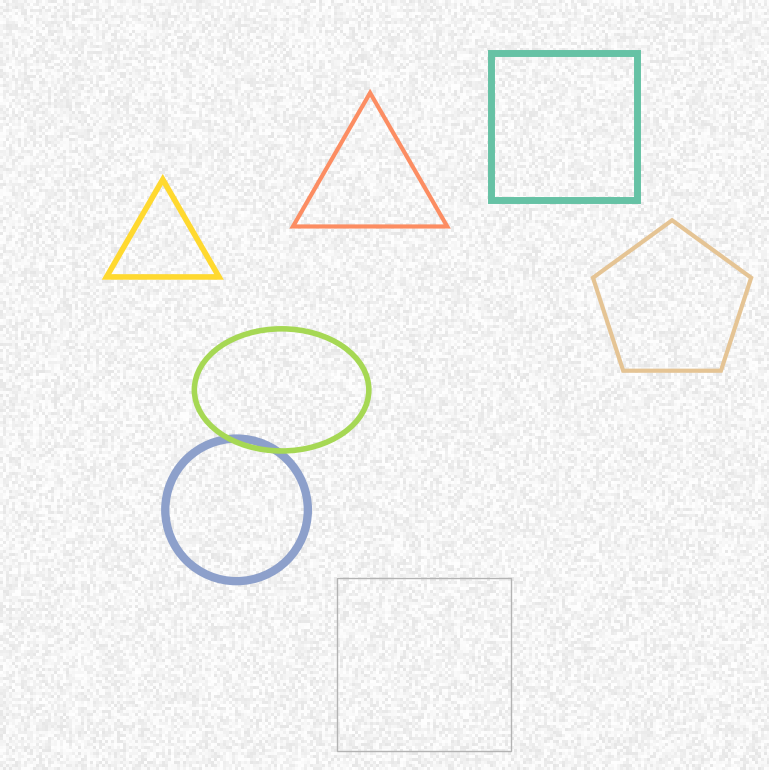[{"shape": "square", "thickness": 2.5, "radius": 0.48, "center": [0.732, 0.836]}, {"shape": "triangle", "thickness": 1.5, "radius": 0.58, "center": [0.481, 0.764]}, {"shape": "circle", "thickness": 3, "radius": 0.46, "center": [0.307, 0.338]}, {"shape": "oval", "thickness": 2, "radius": 0.57, "center": [0.366, 0.494]}, {"shape": "triangle", "thickness": 2, "radius": 0.42, "center": [0.211, 0.683]}, {"shape": "pentagon", "thickness": 1.5, "radius": 0.54, "center": [0.873, 0.606]}, {"shape": "square", "thickness": 0.5, "radius": 0.56, "center": [0.551, 0.137]}]